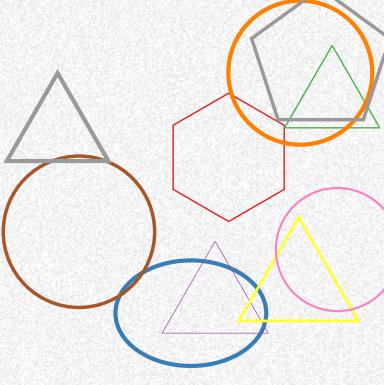[{"shape": "hexagon", "thickness": 1, "radius": 0.83, "center": [0.594, 0.591]}, {"shape": "oval", "thickness": 3, "radius": 0.98, "center": [0.496, 0.187]}, {"shape": "triangle", "thickness": 1, "radius": 0.71, "center": [0.863, 0.739]}, {"shape": "triangle", "thickness": 0.5, "radius": 0.8, "center": [0.559, 0.214]}, {"shape": "circle", "thickness": 3, "radius": 0.93, "center": [0.78, 0.811]}, {"shape": "triangle", "thickness": 2, "radius": 0.9, "center": [0.776, 0.256]}, {"shape": "circle", "thickness": 2.5, "radius": 0.98, "center": [0.205, 0.398]}, {"shape": "circle", "thickness": 1.5, "radius": 0.8, "center": [0.876, 0.352]}, {"shape": "triangle", "thickness": 3, "radius": 0.76, "center": [0.15, 0.658]}, {"shape": "pentagon", "thickness": 2.5, "radius": 0.94, "center": [0.833, 0.842]}]